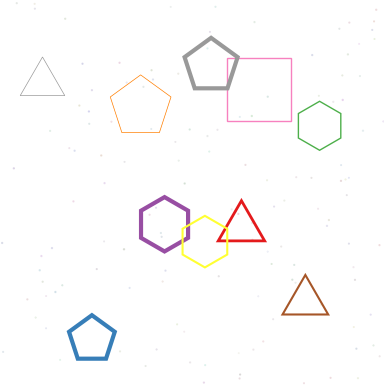[{"shape": "triangle", "thickness": 2, "radius": 0.35, "center": [0.627, 0.409]}, {"shape": "pentagon", "thickness": 3, "radius": 0.31, "center": [0.239, 0.119]}, {"shape": "hexagon", "thickness": 1, "radius": 0.32, "center": [0.83, 0.673]}, {"shape": "hexagon", "thickness": 3, "radius": 0.35, "center": [0.427, 0.417]}, {"shape": "pentagon", "thickness": 0.5, "radius": 0.41, "center": [0.365, 0.723]}, {"shape": "hexagon", "thickness": 1.5, "radius": 0.34, "center": [0.532, 0.372]}, {"shape": "triangle", "thickness": 1.5, "radius": 0.34, "center": [0.793, 0.217]}, {"shape": "square", "thickness": 1, "radius": 0.41, "center": [0.673, 0.767]}, {"shape": "pentagon", "thickness": 3, "radius": 0.36, "center": [0.548, 0.829]}, {"shape": "triangle", "thickness": 0.5, "radius": 0.33, "center": [0.11, 0.785]}]